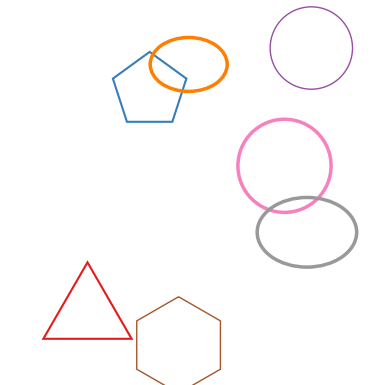[{"shape": "triangle", "thickness": 1.5, "radius": 0.66, "center": [0.227, 0.186]}, {"shape": "pentagon", "thickness": 1.5, "radius": 0.5, "center": [0.389, 0.765]}, {"shape": "circle", "thickness": 1, "radius": 0.53, "center": [0.809, 0.875]}, {"shape": "oval", "thickness": 2.5, "radius": 0.5, "center": [0.49, 0.833]}, {"shape": "hexagon", "thickness": 1, "radius": 0.63, "center": [0.464, 0.104]}, {"shape": "circle", "thickness": 2.5, "radius": 0.61, "center": [0.739, 0.569]}, {"shape": "oval", "thickness": 2.5, "radius": 0.65, "center": [0.797, 0.397]}]